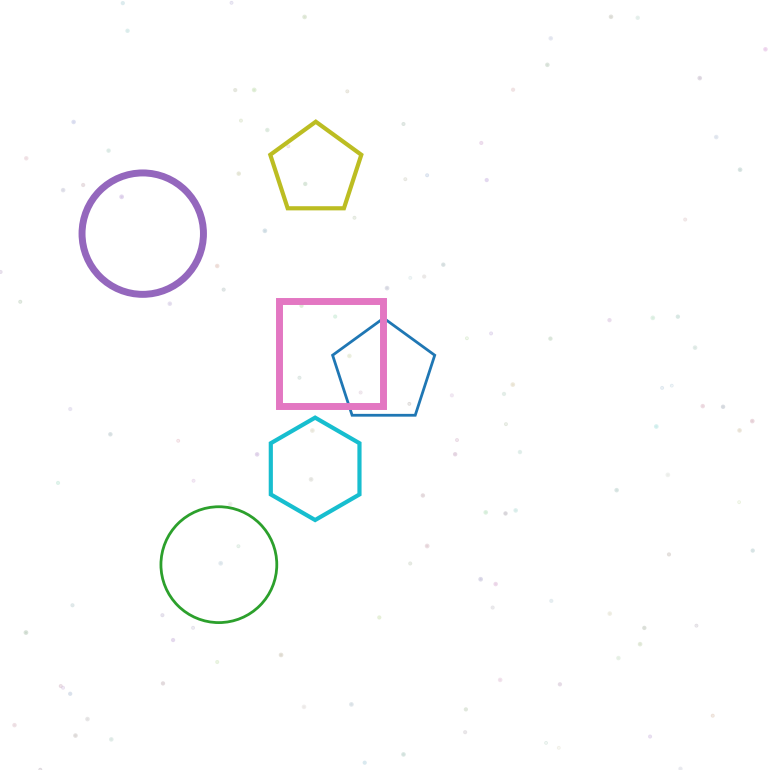[{"shape": "pentagon", "thickness": 1, "radius": 0.35, "center": [0.498, 0.517]}, {"shape": "circle", "thickness": 1, "radius": 0.38, "center": [0.284, 0.267]}, {"shape": "circle", "thickness": 2.5, "radius": 0.39, "center": [0.185, 0.697]}, {"shape": "square", "thickness": 2.5, "radius": 0.34, "center": [0.43, 0.54]}, {"shape": "pentagon", "thickness": 1.5, "radius": 0.31, "center": [0.41, 0.78]}, {"shape": "hexagon", "thickness": 1.5, "radius": 0.33, "center": [0.409, 0.391]}]